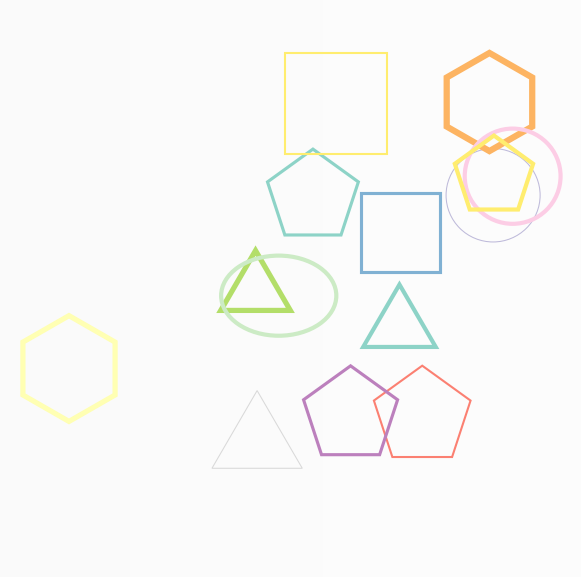[{"shape": "pentagon", "thickness": 1.5, "radius": 0.41, "center": [0.538, 0.659]}, {"shape": "triangle", "thickness": 2, "radius": 0.36, "center": [0.687, 0.434]}, {"shape": "hexagon", "thickness": 2.5, "radius": 0.46, "center": [0.119, 0.361]}, {"shape": "circle", "thickness": 0.5, "radius": 0.4, "center": [0.848, 0.661]}, {"shape": "pentagon", "thickness": 1, "radius": 0.44, "center": [0.726, 0.278]}, {"shape": "square", "thickness": 1.5, "radius": 0.34, "center": [0.689, 0.596]}, {"shape": "hexagon", "thickness": 3, "radius": 0.42, "center": [0.842, 0.822]}, {"shape": "triangle", "thickness": 2.5, "radius": 0.35, "center": [0.44, 0.496]}, {"shape": "circle", "thickness": 2, "radius": 0.41, "center": [0.882, 0.694]}, {"shape": "triangle", "thickness": 0.5, "radius": 0.45, "center": [0.442, 0.233]}, {"shape": "pentagon", "thickness": 1.5, "radius": 0.43, "center": [0.603, 0.281]}, {"shape": "oval", "thickness": 2, "radius": 0.5, "center": [0.48, 0.487]}, {"shape": "square", "thickness": 1, "radius": 0.44, "center": [0.578, 0.82]}, {"shape": "pentagon", "thickness": 2, "radius": 0.35, "center": [0.85, 0.694]}]